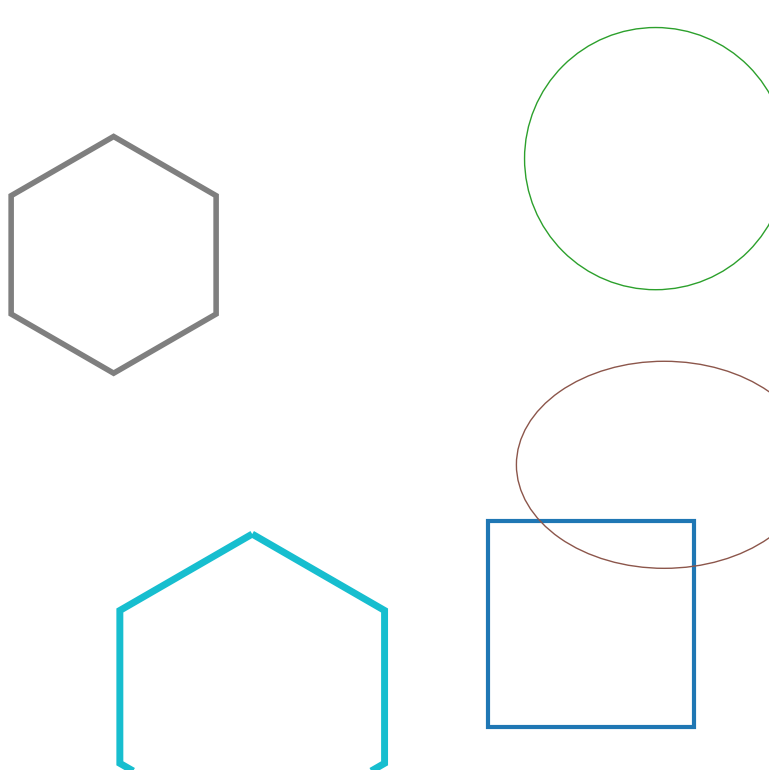[{"shape": "square", "thickness": 1.5, "radius": 0.67, "center": [0.768, 0.189]}, {"shape": "circle", "thickness": 0.5, "radius": 0.85, "center": [0.851, 0.794]}, {"shape": "oval", "thickness": 0.5, "radius": 0.96, "center": [0.863, 0.396]}, {"shape": "hexagon", "thickness": 2, "radius": 0.77, "center": [0.148, 0.669]}, {"shape": "hexagon", "thickness": 2.5, "radius": 0.99, "center": [0.328, 0.108]}]